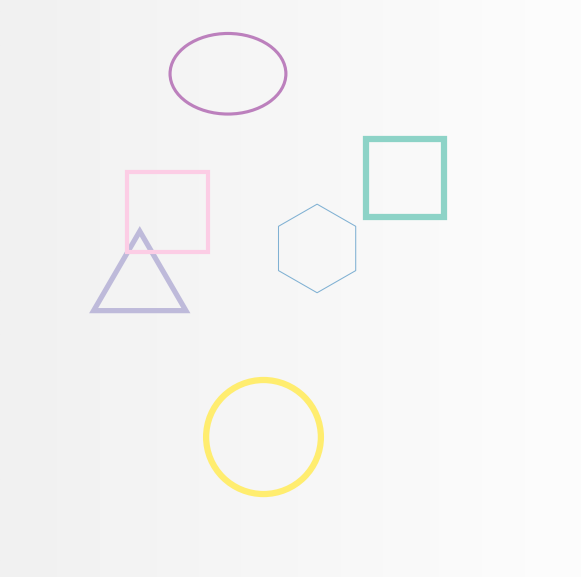[{"shape": "square", "thickness": 3, "radius": 0.34, "center": [0.698, 0.691]}, {"shape": "triangle", "thickness": 2.5, "radius": 0.46, "center": [0.24, 0.507]}, {"shape": "hexagon", "thickness": 0.5, "radius": 0.38, "center": [0.546, 0.569]}, {"shape": "square", "thickness": 2, "radius": 0.35, "center": [0.288, 0.632]}, {"shape": "oval", "thickness": 1.5, "radius": 0.5, "center": [0.392, 0.871]}, {"shape": "circle", "thickness": 3, "radius": 0.49, "center": [0.453, 0.242]}]